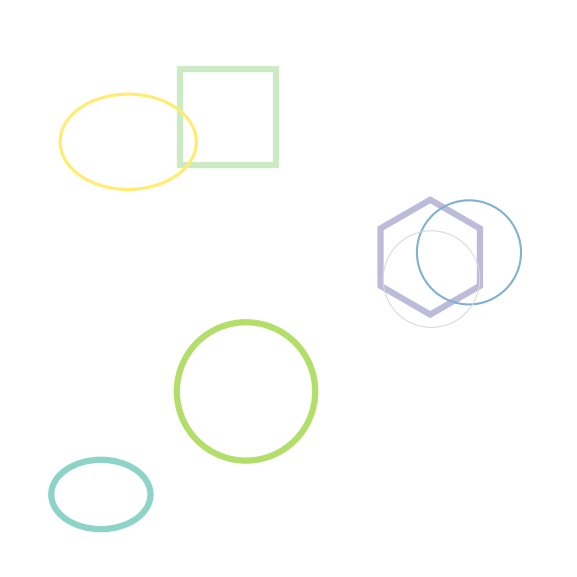[{"shape": "oval", "thickness": 3, "radius": 0.43, "center": [0.175, 0.143]}, {"shape": "hexagon", "thickness": 3, "radius": 0.5, "center": [0.745, 0.554]}, {"shape": "circle", "thickness": 1, "radius": 0.45, "center": [0.812, 0.562]}, {"shape": "circle", "thickness": 3, "radius": 0.6, "center": [0.426, 0.321]}, {"shape": "circle", "thickness": 0.5, "radius": 0.42, "center": [0.747, 0.516]}, {"shape": "square", "thickness": 3, "radius": 0.42, "center": [0.395, 0.796]}, {"shape": "oval", "thickness": 1.5, "radius": 0.59, "center": [0.222, 0.754]}]